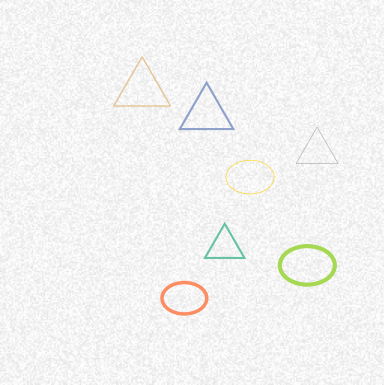[{"shape": "triangle", "thickness": 1.5, "radius": 0.3, "center": [0.584, 0.36]}, {"shape": "oval", "thickness": 2.5, "radius": 0.29, "center": [0.479, 0.225]}, {"shape": "triangle", "thickness": 1.5, "radius": 0.4, "center": [0.537, 0.705]}, {"shape": "oval", "thickness": 3, "radius": 0.36, "center": [0.798, 0.311]}, {"shape": "oval", "thickness": 0.5, "radius": 0.31, "center": [0.65, 0.54]}, {"shape": "triangle", "thickness": 1, "radius": 0.43, "center": [0.369, 0.767]}, {"shape": "triangle", "thickness": 0.5, "radius": 0.32, "center": [0.824, 0.607]}]